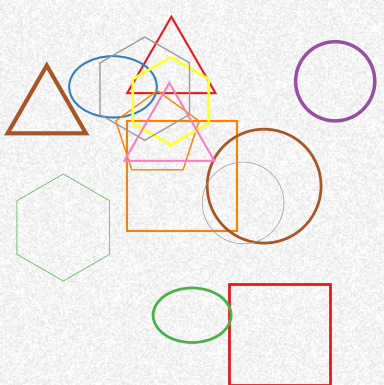[{"shape": "triangle", "thickness": 1.5, "radius": 0.66, "center": [0.445, 0.824]}, {"shape": "square", "thickness": 2, "radius": 0.66, "center": [0.727, 0.13]}, {"shape": "oval", "thickness": 1.5, "radius": 0.57, "center": [0.293, 0.775]}, {"shape": "hexagon", "thickness": 0.5, "radius": 0.7, "center": [0.164, 0.409]}, {"shape": "oval", "thickness": 2, "radius": 0.51, "center": [0.499, 0.181]}, {"shape": "circle", "thickness": 2.5, "radius": 0.51, "center": [0.871, 0.789]}, {"shape": "square", "thickness": 1.5, "radius": 0.71, "center": [0.473, 0.543]}, {"shape": "pentagon", "thickness": 1, "radius": 0.57, "center": [0.409, 0.651]}, {"shape": "hexagon", "thickness": 2, "radius": 0.57, "center": [0.443, 0.737]}, {"shape": "circle", "thickness": 2, "radius": 0.74, "center": [0.686, 0.517]}, {"shape": "triangle", "thickness": 3, "radius": 0.59, "center": [0.121, 0.712]}, {"shape": "triangle", "thickness": 1.5, "radius": 0.68, "center": [0.44, 0.65]}, {"shape": "hexagon", "thickness": 1, "radius": 0.67, "center": [0.376, 0.77]}, {"shape": "circle", "thickness": 0.5, "radius": 0.53, "center": [0.631, 0.473]}]